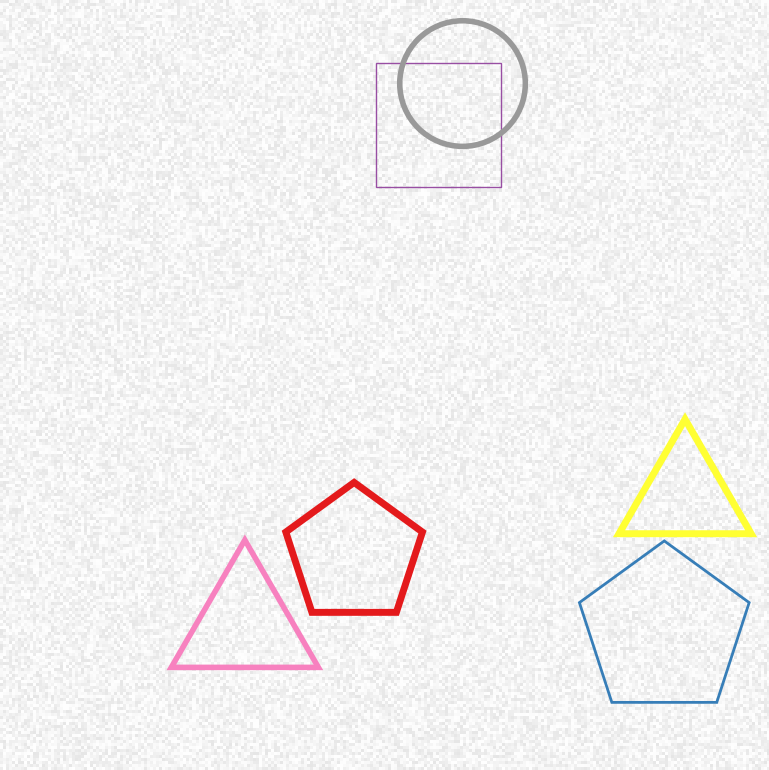[{"shape": "pentagon", "thickness": 2.5, "radius": 0.47, "center": [0.46, 0.28]}, {"shape": "pentagon", "thickness": 1, "radius": 0.58, "center": [0.863, 0.182]}, {"shape": "square", "thickness": 0.5, "radius": 0.4, "center": [0.569, 0.838]}, {"shape": "triangle", "thickness": 2.5, "radius": 0.5, "center": [0.89, 0.356]}, {"shape": "triangle", "thickness": 2, "radius": 0.55, "center": [0.318, 0.188]}, {"shape": "circle", "thickness": 2, "radius": 0.41, "center": [0.601, 0.891]}]